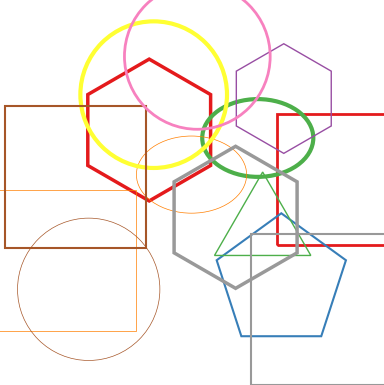[{"shape": "hexagon", "thickness": 2.5, "radius": 0.92, "center": [0.388, 0.662]}, {"shape": "square", "thickness": 2, "radius": 0.85, "center": [0.889, 0.534]}, {"shape": "pentagon", "thickness": 1.5, "radius": 0.88, "center": [0.731, 0.269]}, {"shape": "oval", "thickness": 3, "radius": 0.72, "center": [0.67, 0.642]}, {"shape": "triangle", "thickness": 1, "radius": 0.72, "center": [0.682, 0.409]}, {"shape": "hexagon", "thickness": 1, "radius": 0.71, "center": [0.737, 0.744]}, {"shape": "oval", "thickness": 0.5, "radius": 0.72, "center": [0.497, 0.546]}, {"shape": "square", "thickness": 0.5, "radius": 0.92, "center": [0.169, 0.323]}, {"shape": "circle", "thickness": 3, "radius": 0.95, "center": [0.399, 0.754]}, {"shape": "square", "thickness": 1.5, "radius": 0.92, "center": [0.196, 0.54]}, {"shape": "circle", "thickness": 0.5, "radius": 0.92, "center": [0.23, 0.249]}, {"shape": "circle", "thickness": 2, "radius": 0.95, "center": [0.513, 0.853]}, {"shape": "square", "thickness": 1.5, "radius": 0.98, "center": [0.849, 0.197]}, {"shape": "hexagon", "thickness": 2.5, "radius": 0.92, "center": [0.612, 0.436]}]